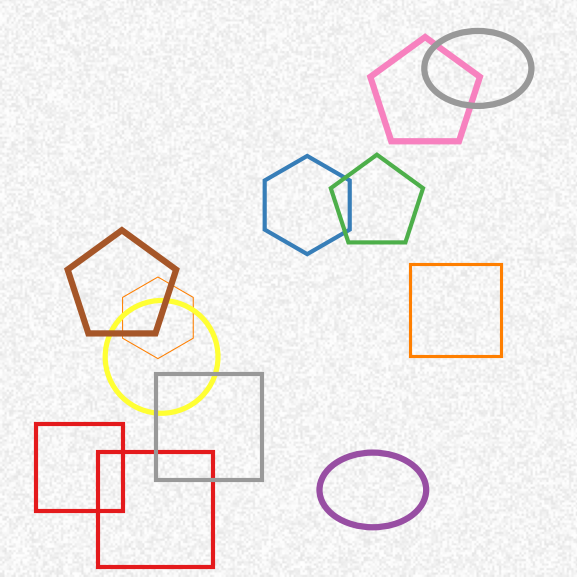[{"shape": "square", "thickness": 2, "radius": 0.5, "center": [0.27, 0.117]}, {"shape": "square", "thickness": 2, "radius": 0.38, "center": [0.138, 0.189]}, {"shape": "hexagon", "thickness": 2, "radius": 0.43, "center": [0.532, 0.644]}, {"shape": "pentagon", "thickness": 2, "radius": 0.42, "center": [0.653, 0.647]}, {"shape": "oval", "thickness": 3, "radius": 0.46, "center": [0.646, 0.151]}, {"shape": "hexagon", "thickness": 0.5, "radius": 0.35, "center": [0.273, 0.449]}, {"shape": "square", "thickness": 1.5, "radius": 0.4, "center": [0.788, 0.462]}, {"shape": "circle", "thickness": 2.5, "radius": 0.49, "center": [0.28, 0.381]}, {"shape": "pentagon", "thickness": 3, "radius": 0.49, "center": [0.211, 0.502]}, {"shape": "pentagon", "thickness": 3, "radius": 0.5, "center": [0.736, 0.835]}, {"shape": "square", "thickness": 2, "radius": 0.46, "center": [0.362, 0.26]}, {"shape": "oval", "thickness": 3, "radius": 0.46, "center": [0.827, 0.881]}]